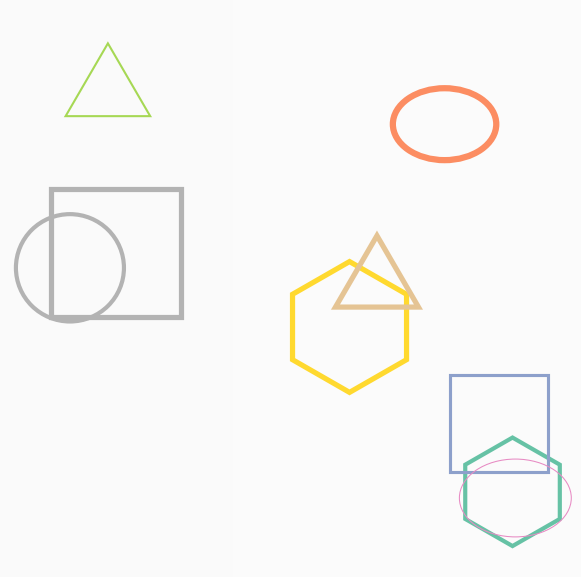[{"shape": "hexagon", "thickness": 2, "radius": 0.47, "center": [0.882, 0.147]}, {"shape": "oval", "thickness": 3, "radius": 0.44, "center": [0.765, 0.784]}, {"shape": "square", "thickness": 1.5, "radius": 0.42, "center": [0.858, 0.266]}, {"shape": "oval", "thickness": 0.5, "radius": 0.48, "center": [0.887, 0.137]}, {"shape": "triangle", "thickness": 1, "radius": 0.42, "center": [0.186, 0.84]}, {"shape": "hexagon", "thickness": 2.5, "radius": 0.57, "center": [0.601, 0.433]}, {"shape": "triangle", "thickness": 2.5, "radius": 0.41, "center": [0.649, 0.509]}, {"shape": "circle", "thickness": 2, "radius": 0.46, "center": [0.12, 0.535]}, {"shape": "square", "thickness": 2.5, "radius": 0.56, "center": [0.2, 0.561]}]